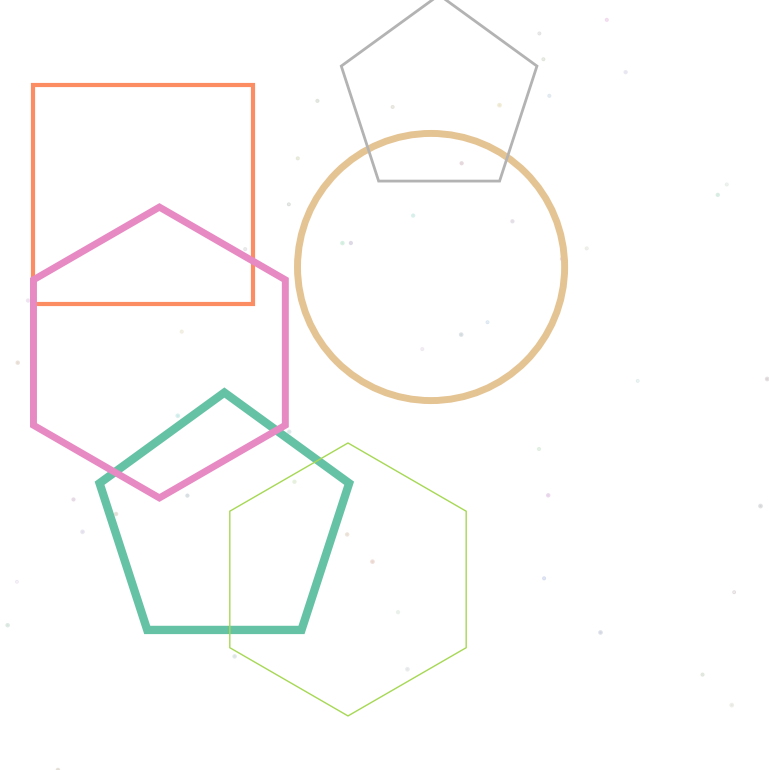[{"shape": "pentagon", "thickness": 3, "radius": 0.85, "center": [0.291, 0.32]}, {"shape": "square", "thickness": 1.5, "radius": 0.71, "center": [0.186, 0.747]}, {"shape": "hexagon", "thickness": 2.5, "radius": 0.94, "center": [0.207, 0.542]}, {"shape": "hexagon", "thickness": 0.5, "radius": 0.89, "center": [0.452, 0.247]}, {"shape": "circle", "thickness": 2.5, "radius": 0.87, "center": [0.56, 0.653]}, {"shape": "pentagon", "thickness": 1, "radius": 0.67, "center": [0.57, 0.873]}]